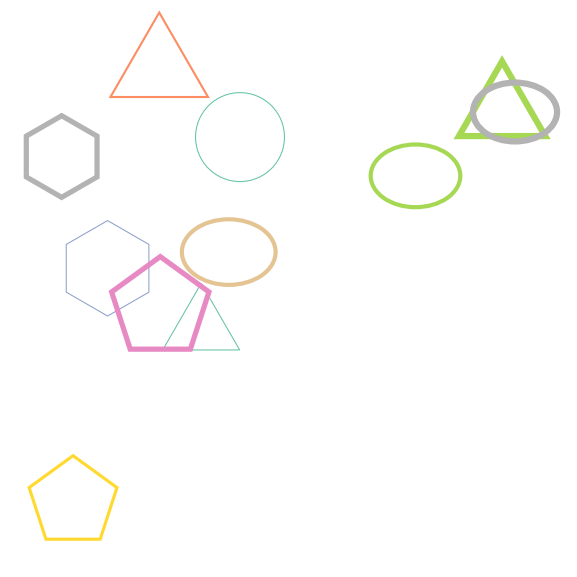[{"shape": "circle", "thickness": 0.5, "radius": 0.38, "center": [0.416, 0.762]}, {"shape": "triangle", "thickness": 0.5, "radius": 0.38, "center": [0.348, 0.432]}, {"shape": "triangle", "thickness": 1, "radius": 0.49, "center": [0.276, 0.88]}, {"shape": "hexagon", "thickness": 0.5, "radius": 0.41, "center": [0.186, 0.535]}, {"shape": "pentagon", "thickness": 2.5, "radius": 0.44, "center": [0.278, 0.466]}, {"shape": "triangle", "thickness": 3, "radius": 0.43, "center": [0.869, 0.807]}, {"shape": "oval", "thickness": 2, "radius": 0.39, "center": [0.719, 0.695]}, {"shape": "pentagon", "thickness": 1.5, "radius": 0.4, "center": [0.127, 0.13]}, {"shape": "oval", "thickness": 2, "radius": 0.41, "center": [0.396, 0.563]}, {"shape": "oval", "thickness": 3, "radius": 0.36, "center": [0.892, 0.805]}, {"shape": "hexagon", "thickness": 2.5, "radius": 0.35, "center": [0.107, 0.728]}]